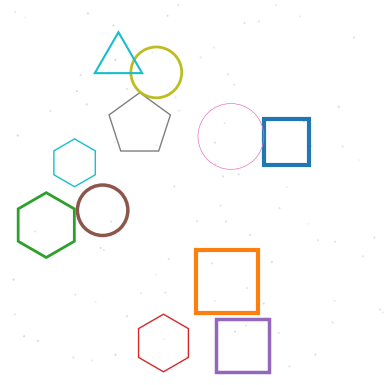[{"shape": "square", "thickness": 3, "radius": 0.29, "center": [0.745, 0.631]}, {"shape": "square", "thickness": 3, "radius": 0.4, "center": [0.59, 0.269]}, {"shape": "hexagon", "thickness": 2, "radius": 0.42, "center": [0.12, 0.415]}, {"shape": "hexagon", "thickness": 1, "radius": 0.37, "center": [0.425, 0.109]}, {"shape": "square", "thickness": 2.5, "radius": 0.35, "center": [0.629, 0.102]}, {"shape": "circle", "thickness": 2.5, "radius": 0.33, "center": [0.267, 0.454]}, {"shape": "circle", "thickness": 0.5, "radius": 0.43, "center": [0.6, 0.646]}, {"shape": "pentagon", "thickness": 1, "radius": 0.42, "center": [0.363, 0.676]}, {"shape": "circle", "thickness": 2, "radius": 0.33, "center": [0.406, 0.812]}, {"shape": "triangle", "thickness": 1.5, "radius": 0.35, "center": [0.308, 0.846]}, {"shape": "hexagon", "thickness": 1, "radius": 0.31, "center": [0.194, 0.577]}]